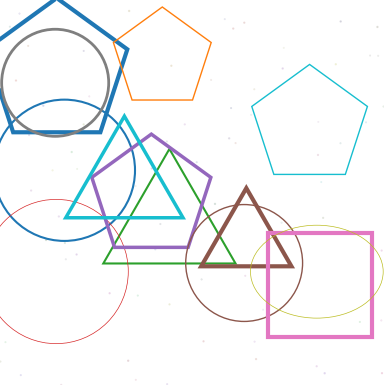[{"shape": "circle", "thickness": 1.5, "radius": 0.92, "center": [0.167, 0.558]}, {"shape": "pentagon", "thickness": 3, "radius": 0.96, "center": [0.147, 0.812]}, {"shape": "pentagon", "thickness": 1, "radius": 0.67, "center": [0.422, 0.848]}, {"shape": "triangle", "thickness": 1.5, "radius": 0.99, "center": [0.44, 0.415]}, {"shape": "circle", "thickness": 0.5, "radius": 0.94, "center": [0.146, 0.295]}, {"shape": "pentagon", "thickness": 2.5, "radius": 0.81, "center": [0.393, 0.489]}, {"shape": "circle", "thickness": 1, "radius": 0.76, "center": [0.634, 0.317]}, {"shape": "triangle", "thickness": 3, "radius": 0.68, "center": [0.64, 0.376]}, {"shape": "square", "thickness": 3, "radius": 0.67, "center": [0.832, 0.26]}, {"shape": "circle", "thickness": 2, "radius": 0.7, "center": [0.143, 0.785]}, {"shape": "oval", "thickness": 0.5, "radius": 0.86, "center": [0.823, 0.294]}, {"shape": "pentagon", "thickness": 1, "radius": 0.79, "center": [0.804, 0.675]}, {"shape": "triangle", "thickness": 2.5, "radius": 0.88, "center": [0.323, 0.522]}]